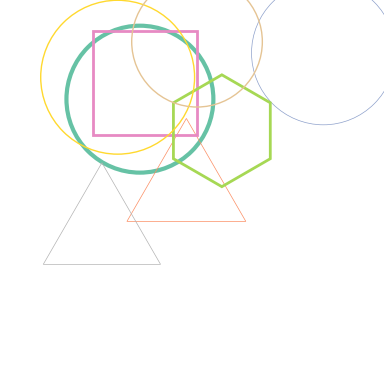[{"shape": "circle", "thickness": 3, "radius": 0.95, "center": [0.363, 0.742]}, {"shape": "triangle", "thickness": 0.5, "radius": 0.89, "center": [0.484, 0.514]}, {"shape": "circle", "thickness": 0.5, "radius": 0.93, "center": [0.84, 0.863]}, {"shape": "square", "thickness": 2, "radius": 0.67, "center": [0.377, 0.785]}, {"shape": "hexagon", "thickness": 2, "radius": 0.73, "center": [0.576, 0.66]}, {"shape": "circle", "thickness": 1, "radius": 1.0, "center": [0.306, 0.799]}, {"shape": "circle", "thickness": 1, "radius": 0.85, "center": [0.512, 0.892]}, {"shape": "triangle", "thickness": 0.5, "radius": 0.88, "center": [0.265, 0.401]}]